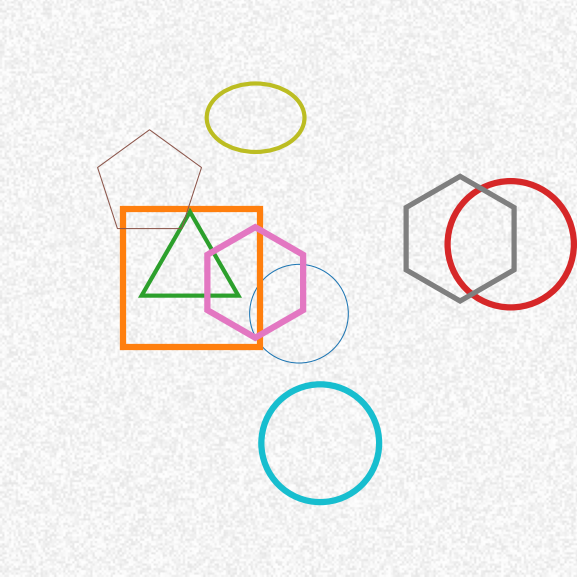[{"shape": "circle", "thickness": 0.5, "radius": 0.43, "center": [0.518, 0.456]}, {"shape": "square", "thickness": 3, "radius": 0.6, "center": [0.332, 0.518]}, {"shape": "triangle", "thickness": 2, "radius": 0.48, "center": [0.329, 0.536]}, {"shape": "circle", "thickness": 3, "radius": 0.55, "center": [0.884, 0.576]}, {"shape": "pentagon", "thickness": 0.5, "radius": 0.47, "center": [0.259, 0.68]}, {"shape": "hexagon", "thickness": 3, "radius": 0.48, "center": [0.442, 0.51]}, {"shape": "hexagon", "thickness": 2.5, "radius": 0.54, "center": [0.797, 0.586]}, {"shape": "oval", "thickness": 2, "radius": 0.42, "center": [0.443, 0.795]}, {"shape": "circle", "thickness": 3, "radius": 0.51, "center": [0.555, 0.232]}]